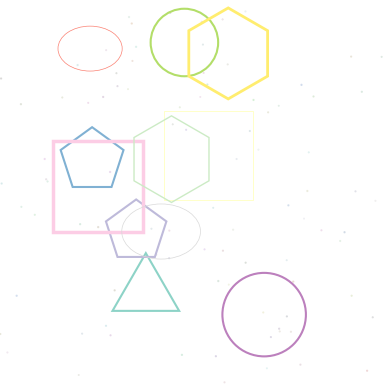[{"shape": "triangle", "thickness": 1.5, "radius": 0.5, "center": [0.379, 0.243]}, {"shape": "square", "thickness": 0.5, "radius": 0.58, "center": [0.54, 0.597]}, {"shape": "pentagon", "thickness": 1.5, "radius": 0.41, "center": [0.354, 0.399]}, {"shape": "oval", "thickness": 0.5, "radius": 0.42, "center": [0.234, 0.874]}, {"shape": "pentagon", "thickness": 1.5, "radius": 0.43, "center": [0.239, 0.584]}, {"shape": "circle", "thickness": 1.5, "radius": 0.44, "center": [0.479, 0.89]}, {"shape": "square", "thickness": 2.5, "radius": 0.59, "center": [0.255, 0.516]}, {"shape": "oval", "thickness": 0.5, "radius": 0.51, "center": [0.419, 0.399]}, {"shape": "circle", "thickness": 1.5, "radius": 0.54, "center": [0.686, 0.183]}, {"shape": "hexagon", "thickness": 1, "radius": 0.56, "center": [0.445, 0.587]}, {"shape": "hexagon", "thickness": 2, "radius": 0.59, "center": [0.593, 0.861]}]